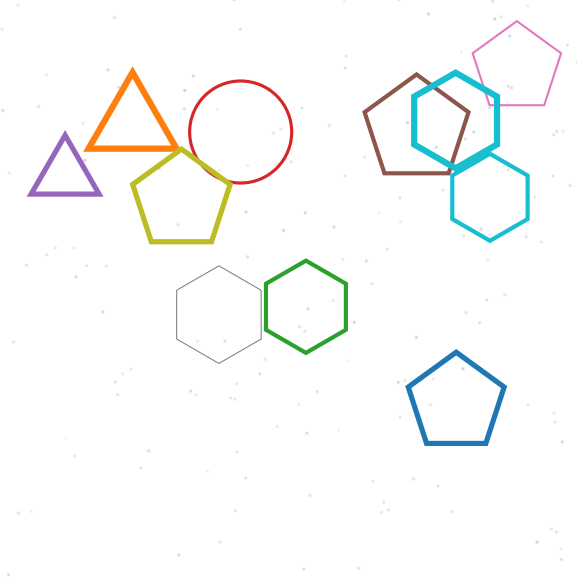[{"shape": "pentagon", "thickness": 2.5, "radius": 0.44, "center": [0.79, 0.302]}, {"shape": "triangle", "thickness": 3, "radius": 0.44, "center": [0.23, 0.786]}, {"shape": "hexagon", "thickness": 2, "radius": 0.4, "center": [0.53, 0.468]}, {"shape": "circle", "thickness": 1.5, "radius": 0.44, "center": [0.417, 0.771]}, {"shape": "triangle", "thickness": 2.5, "radius": 0.34, "center": [0.113, 0.697]}, {"shape": "pentagon", "thickness": 2, "radius": 0.47, "center": [0.721, 0.776]}, {"shape": "pentagon", "thickness": 1, "radius": 0.4, "center": [0.895, 0.882]}, {"shape": "hexagon", "thickness": 0.5, "radius": 0.42, "center": [0.379, 0.454]}, {"shape": "pentagon", "thickness": 2.5, "radius": 0.44, "center": [0.314, 0.652]}, {"shape": "hexagon", "thickness": 3, "radius": 0.41, "center": [0.789, 0.79]}, {"shape": "hexagon", "thickness": 2, "radius": 0.38, "center": [0.848, 0.658]}]